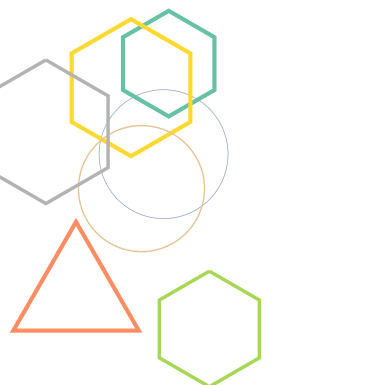[{"shape": "hexagon", "thickness": 3, "radius": 0.69, "center": [0.438, 0.835]}, {"shape": "triangle", "thickness": 3, "radius": 0.94, "center": [0.198, 0.235]}, {"shape": "circle", "thickness": 0.5, "radius": 0.84, "center": [0.425, 0.6]}, {"shape": "hexagon", "thickness": 2.5, "radius": 0.75, "center": [0.544, 0.146]}, {"shape": "hexagon", "thickness": 3, "radius": 0.89, "center": [0.34, 0.772]}, {"shape": "circle", "thickness": 1, "radius": 0.82, "center": [0.368, 0.51]}, {"shape": "hexagon", "thickness": 2.5, "radius": 0.93, "center": [0.119, 0.658]}]